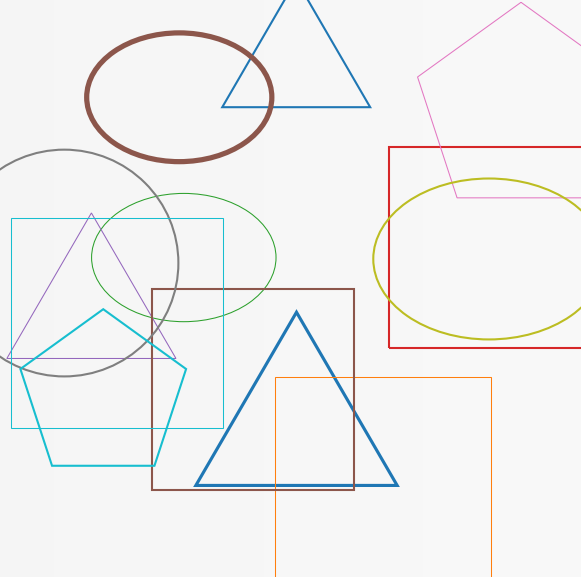[{"shape": "triangle", "thickness": 1.5, "radius": 1.0, "center": [0.51, 0.259]}, {"shape": "triangle", "thickness": 1, "radius": 0.73, "center": [0.51, 0.887]}, {"shape": "square", "thickness": 0.5, "radius": 0.93, "center": [0.659, 0.161]}, {"shape": "oval", "thickness": 0.5, "radius": 0.79, "center": [0.316, 0.553]}, {"shape": "square", "thickness": 1, "radius": 0.87, "center": [0.844, 0.571]}, {"shape": "triangle", "thickness": 0.5, "radius": 0.84, "center": [0.157, 0.462]}, {"shape": "square", "thickness": 1, "radius": 0.87, "center": [0.435, 0.324]}, {"shape": "oval", "thickness": 2.5, "radius": 0.8, "center": [0.308, 0.831]}, {"shape": "pentagon", "thickness": 0.5, "radius": 0.94, "center": [0.896, 0.808]}, {"shape": "circle", "thickness": 1, "radius": 0.98, "center": [0.111, 0.544]}, {"shape": "oval", "thickness": 1, "radius": 1.0, "center": [0.841, 0.551]}, {"shape": "pentagon", "thickness": 1, "radius": 0.75, "center": [0.178, 0.314]}, {"shape": "square", "thickness": 0.5, "radius": 0.91, "center": [0.202, 0.44]}]